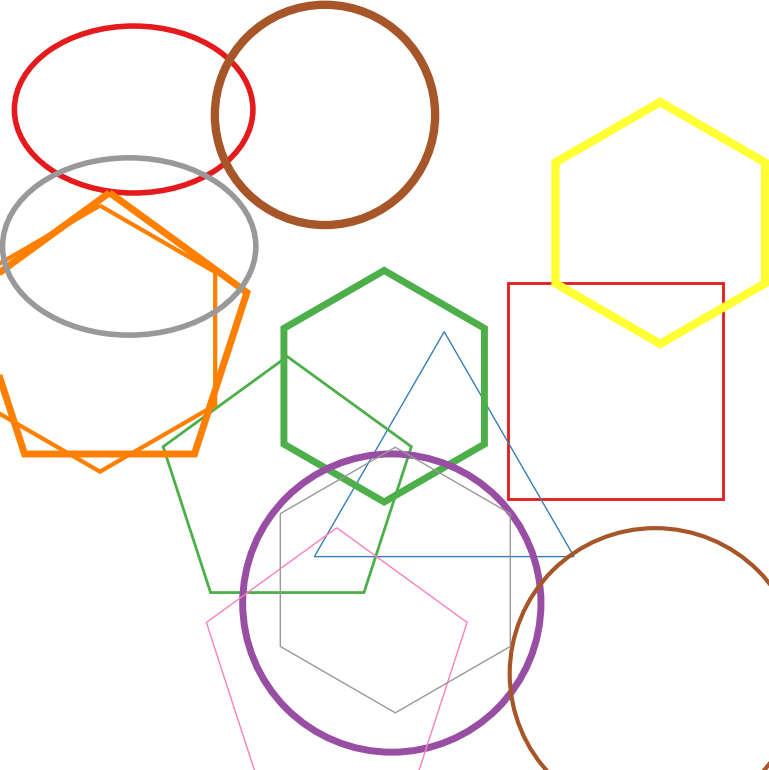[{"shape": "square", "thickness": 1, "radius": 0.7, "center": [0.799, 0.492]}, {"shape": "oval", "thickness": 2, "radius": 0.77, "center": [0.174, 0.858]}, {"shape": "triangle", "thickness": 0.5, "radius": 0.97, "center": [0.577, 0.374]}, {"shape": "pentagon", "thickness": 1, "radius": 0.85, "center": [0.373, 0.368]}, {"shape": "hexagon", "thickness": 2.5, "radius": 0.75, "center": [0.499, 0.498]}, {"shape": "circle", "thickness": 2.5, "radius": 0.97, "center": [0.509, 0.217]}, {"shape": "hexagon", "thickness": 1.5, "radius": 0.86, "center": [0.13, 0.56]}, {"shape": "pentagon", "thickness": 2.5, "radius": 0.94, "center": [0.142, 0.562]}, {"shape": "hexagon", "thickness": 3, "radius": 0.79, "center": [0.857, 0.71]}, {"shape": "circle", "thickness": 3, "radius": 0.72, "center": [0.422, 0.851]}, {"shape": "circle", "thickness": 1.5, "radius": 0.95, "center": [0.851, 0.125]}, {"shape": "pentagon", "thickness": 0.5, "radius": 0.89, "center": [0.437, 0.137]}, {"shape": "hexagon", "thickness": 0.5, "radius": 0.86, "center": [0.513, 0.247]}, {"shape": "oval", "thickness": 2, "radius": 0.82, "center": [0.168, 0.68]}]